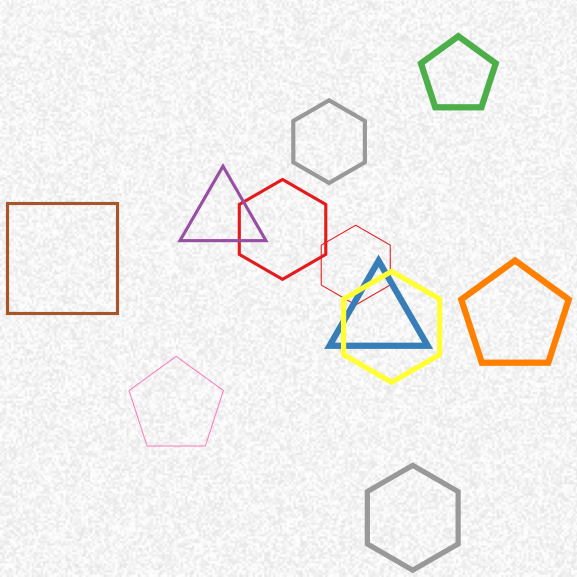[{"shape": "hexagon", "thickness": 0.5, "radius": 0.35, "center": [0.616, 0.54]}, {"shape": "hexagon", "thickness": 1.5, "radius": 0.43, "center": [0.489, 0.602]}, {"shape": "triangle", "thickness": 3, "radius": 0.49, "center": [0.656, 0.449]}, {"shape": "pentagon", "thickness": 3, "radius": 0.34, "center": [0.794, 0.868]}, {"shape": "triangle", "thickness": 1.5, "radius": 0.43, "center": [0.386, 0.625]}, {"shape": "pentagon", "thickness": 3, "radius": 0.49, "center": [0.892, 0.45]}, {"shape": "hexagon", "thickness": 2.5, "radius": 0.48, "center": [0.678, 0.433]}, {"shape": "square", "thickness": 1.5, "radius": 0.48, "center": [0.108, 0.552]}, {"shape": "pentagon", "thickness": 0.5, "radius": 0.43, "center": [0.305, 0.296]}, {"shape": "hexagon", "thickness": 2.5, "radius": 0.45, "center": [0.715, 0.103]}, {"shape": "hexagon", "thickness": 2, "radius": 0.36, "center": [0.57, 0.754]}]